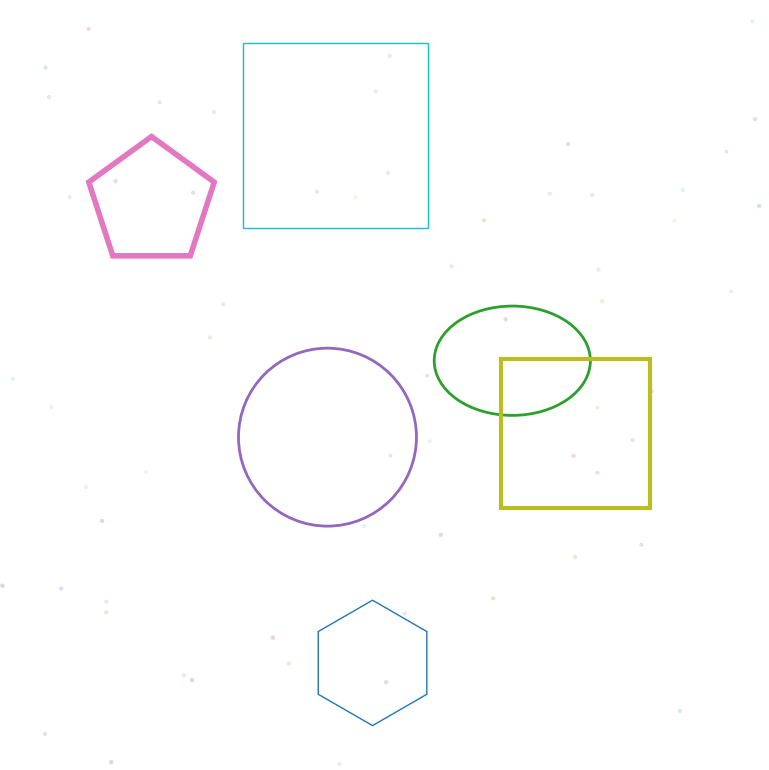[{"shape": "hexagon", "thickness": 0.5, "radius": 0.41, "center": [0.484, 0.139]}, {"shape": "oval", "thickness": 1, "radius": 0.51, "center": [0.665, 0.532]}, {"shape": "circle", "thickness": 1, "radius": 0.58, "center": [0.425, 0.432]}, {"shape": "pentagon", "thickness": 2, "radius": 0.43, "center": [0.197, 0.737]}, {"shape": "square", "thickness": 1.5, "radius": 0.48, "center": [0.748, 0.438]}, {"shape": "square", "thickness": 0.5, "radius": 0.6, "center": [0.436, 0.824]}]